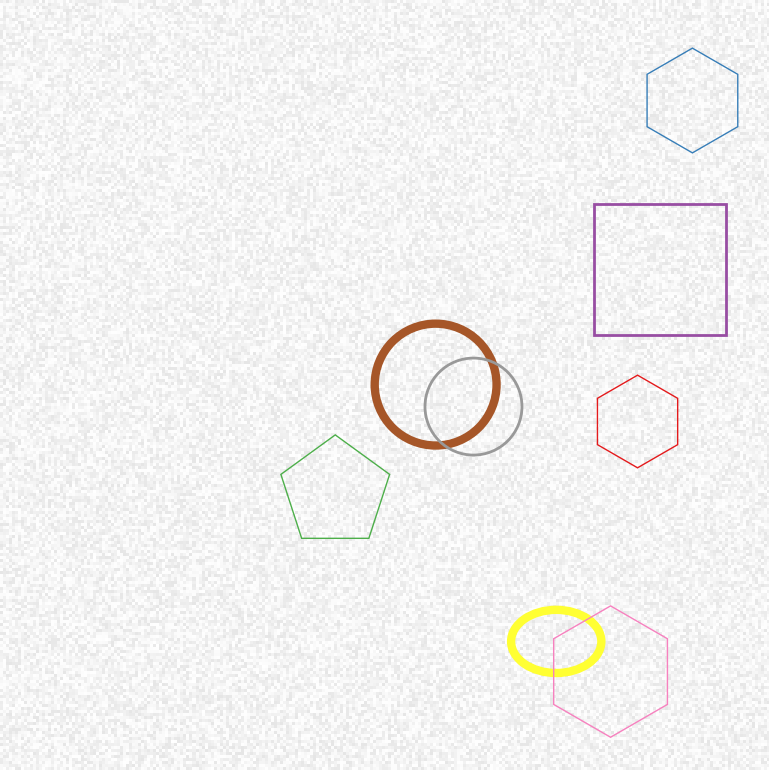[{"shape": "hexagon", "thickness": 0.5, "radius": 0.3, "center": [0.828, 0.453]}, {"shape": "hexagon", "thickness": 0.5, "radius": 0.34, "center": [0.899, 0.869]}, {"shape": "pentagon", "thickness": 0.5, "radius": 0.37, "center": [0.435, 0.361]}, {"shape": "square", "thickness": 1, "radius": 0.43, "center": [0.857, 0.65]}, {"shape": "oval", "thickness": 3, "radius": 0.29, "center": [0.722, 0.167]}, {"shape": "circle", "thickness": 3, "radius": 0.4, "center": [0.566, 0.501]}, {"shape": "hexagon", "thickness": 0.5, "radius": 0.43, "center": [0.793, 0.128]}, {"shape": "circle", "thickness": 1, "radius": 0.31, "center": [0.615, 0.472]}]